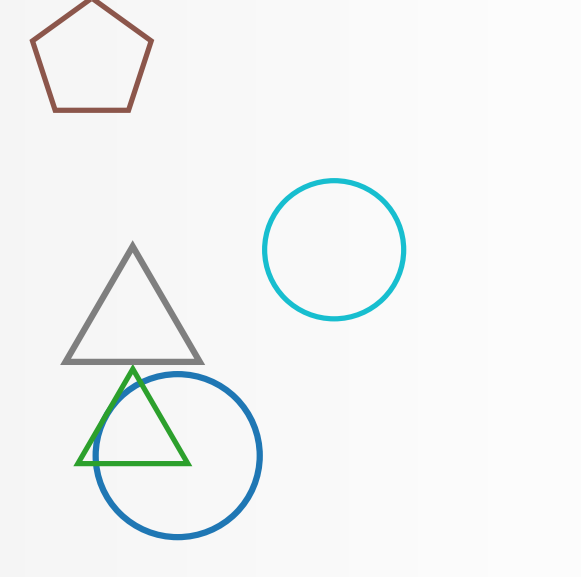[{"shape": "circle", "thickness": 3, "radius": 0.71, "center": [0.306, 0.21]}, {"shape": "triangle", "thickness": 2.5, "radius": 0.55, "center": [0.229, 0.251]}, {"shape": "pentagon", "thickness": 2.5, "radius": 0.54, "center": [0.158, 0.895]}, {"shape": "triangle", "thickness": 3, "radius": 0.67, "center": [0.228, 0.439]}, {"shape": "circle", "thickness": 2.5, "radius": 0.6, "center": [0.575, 0.567]}]